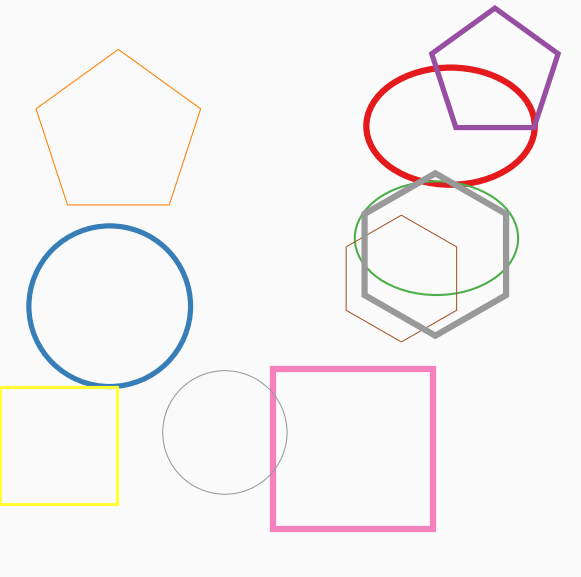[{"shape": "oval", "thickness": 3, "radius": 0.72, "center": [0.775, 0.781]}, {"shape": "circle", "thickness": 2.5, "radius": 0.7, "center": [0.189, 0.469]}, {"shape": "oval", "thickness": 1, "radius": 0.7, "center": [0.751, 0.587]}, {"shape": "pentagon", "thickness": 2.5, "radius": 0.57, "center": [0.851, 0.871]}, {"shape": "pentagon", "thickness": 0.5, "radius": 0.74, "center": [0.204, 0.765]}, {"shape": "square", "thickness": 1.5, "radius": 0.5, "center": [0.101, 0.228]}, {"shape": "hexagon", "thickness": 0.5, "radius": 0.55, "center": [0.691, 0.517]}, {"shape": "square", "thickness": 3, "radius": 0.69, "center": [0.607, 0.221]}, {"shape": "circle", "thickness": 0.5, "radius": 0.53, "center": [0.387, 0.25]}, {"shape": "hexagon", "thickness": 3, "radius": 0.7, "center": [0.749, 0.558]}]